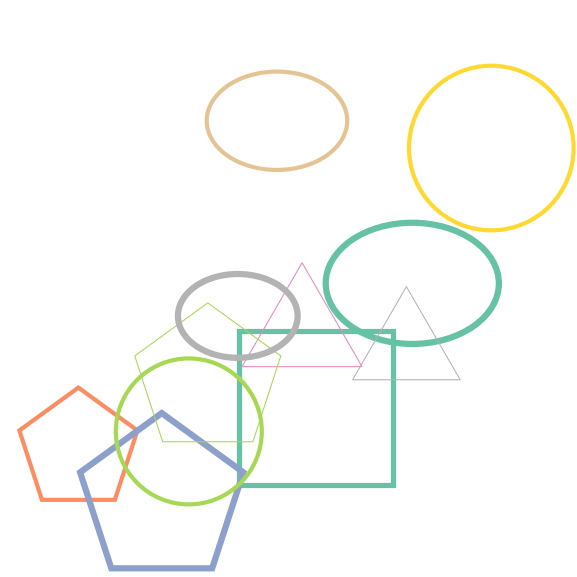[{"shape": "square", "thickness": 2.5, "radius": 0.67, "center": [0.547, 0.293]}, {"shape": "oval", "thickness": 3, "radius": 0.75, "center": [0.714, 0.508]}, {"shape": "pentagon", "thickness": 2, "radius": 0.54, "center": [0.136, 0.221]}, {"shape": "pentagon", "thickness": 3, "radius": 0.74, "center": [0.28, 0.135]}, {"shape": "triangle", "thickness": 0.5, "radius": 0.6, "center": [0.523, 0.424]}, {"shape": "pentagon", "thickness": 0.5, "radius": 0.66, "center": [0.36, 0.342]}, {"shape": "circle", "thickness": 2, "radius": 0.63, "center": [0.327, 0.252]}, {"shape": "circle", "thickness": 2, "radius": 0.71, "center": [0.851, 0.743]}, {"shape": "oval", "thickness": 2, "radius": 0.61, "center": [0.48, 0.79]}, {"shape": "triangle", "thickness": 0.5, "radius": 0.54, "center": [0.704, 0.395]}, {"shape": "oval", "thickness": 3, "radius": 0.52, "center": [0.412, 0.452]}]